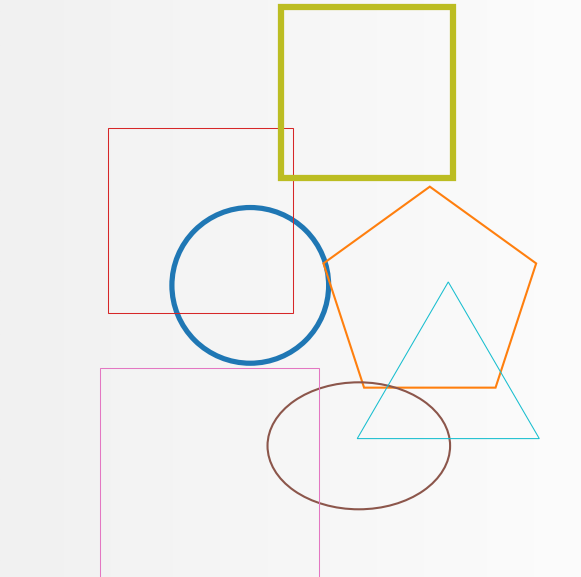[{"shape": "circle", "thickness": 2.5, "radius": 0.67, "center": [0.431, 0.505]}, {"shape": "pentagon", "thickness": 1, "radius": 0.96, "center": [0.739, 0.484]}, {"shape": "square", "thickness": 0.5, "radius": 0.8, "center": [0.345, 0.617]}, {"shape": "oval", "thickness": 1, "radius": 0.79, "center": [0.617, 0.227]}, {"shape": "square", "thickness": 0.5, "radius": 0.94, "center": [0.36, 0.174]}, {"shape": "square", "thickness": 3, "radius": 0.74, "center": [0.632, 0.839]}, {"shape": "triangle", "thickness": 0.5, "radius": 0.9, "center": [0.771, 0.33]}]